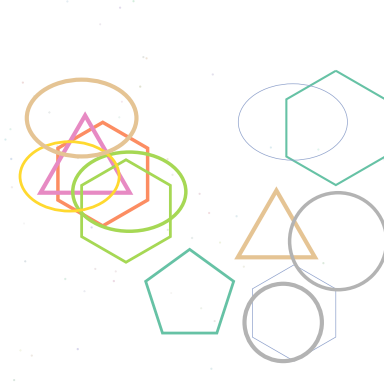[{"shape": "pentagon", "thickness": 2, "radius": 0.6, "center": [0.493, 0.232]}, {"shape": "hexagon", "thickness": 1.5, "radius": 0.74, "center": [0.872, 0.668]}, {"shape": "hexagon", "thickness": 2.5, "radius": 0.67, "center": [0.267, 0.548]}, {"shape": "oval", "thickness": 0.5, "radius": 0.71, "center": [0.761, 0.683]}, {"shape": "hexagon", "thickness": 0.5, "radius": 0.63, "center": [0.764, 0.187]}, {"shape": "triangle", "thickness": 3, "radius": 0.67, "center": [0.221, 0.566]}, {"shape": "hexagon", "thickness": 2, "radius": 0.67, "center": [0.327, 0.452]}, {"shape": "oval", "thickness": 2.5, "radius": 0.73, "center": [0.336, 0.502]}, {"shape": "oval", "thickness": 2, "radius": 0.64, "center": [0.181, 0.542]}, {"shape": "oval", "thickness": 3, "radius": 0.71, "center": [0.212, 0.693]}, {"shape": "triangle", "thickness": 3, "radius": 0.58, "center": [0.718, 0.39]}, {"shape": "circle", "thickness": 2.5, "radius": 0.63, "center": [0.878, 0.373]}, {"shape": "circle", "thickness": 3, "radius": 0.5, "center": [0.736, 0.162]}]